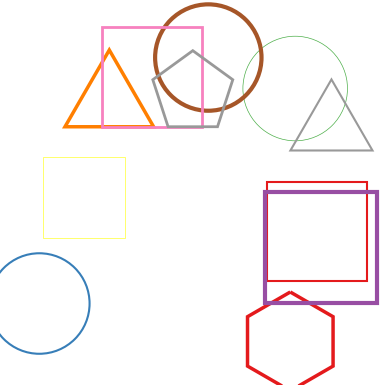[{"shape": "hexagon", "thickness": 2.5, "radius": 0.64, "center": [0.754, 0.113]}, {"shape": "square", "thickness": 1.5, "radius": 0.65, "center": [0.823, 0.399]}, {"shape": "circle", "thickness": 1.5, "radius": 0.65, "center": [0.102, 0.212]}, {"shape": "circle", "thickness": 0.5, "radius": 0.68, "center": [0.767, 0.77]}, {"shape": "square", "thickness": 3, "radius": 0.72, "center": [0.834, 0.357]}, {"shape": "triangle", "thickness": 2.5, "radius": 0.66, "center": [0.284, 0.737]}, {"shape": "square", "thickness": 0.5, "radius": 0.53, "center": [0.218, 0.487]}, {"shape": "circle", "thickness": 3, "radius": 0.69, "center": [0.541, 0.851]}, {"shape": "square", "thickness": 2, "radius": 0.65, "center": [0.396, 0.799]}, {"shape": "pentagon", "thickness": 2, "radius": 0.55, "center": [0.501, 0.759]}, {"shape": "triangle", "thickness": 1.5, "radius": 0.62, "center": [0.861, 0.671]}]